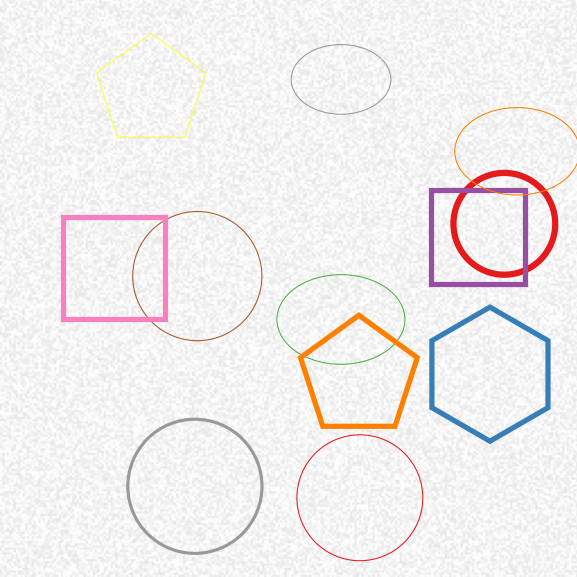[{"shape": "circle", "thickness": 0.5, "radius": 0.55, "center": [0.623, 0.137]}, {"shape": "circle", "thickness": 3, "radius": 0.44, "center": [0.873, 0.612]}, {"shape": "hexagon", "thickness": 2.5, "radius": 0.58, "center": [0.848, 0.351]}, {"shape": "oval", "thickness": 0.5, "radius": 0.55, "center": [0.59, 0.446]}, {"shape": "square", "thickness": 2.5, "radius": 0.41, "center": [0.828, 0.589]}, {"shape": "oval", "thickness": 0.5, "radius": 0.54, "center": [0.896, 0.737]}, {"shape": "pentagon", "thickness": 2.5, "radius": 0.53, "center": [0.621, 0.347]}, {"shape": "pentagon", "thickness": 0.5, "radius": 0.5, "center": [0.262, 0.842]}, {"shape": "circle", "thickness": 0.5, "radius": 0.56, "center": [0.342, 0.521]}, {"shape": "square", "thickness": 2.5, "radius": 0.44, "center": [0.197, 0.534]}, {"shape": "oval", "thickness": 0.5, "radius": 0.43, "center": [0.591, 0.862]}, {"shape": "circle", "thickness": 1.5, "radius": 0.58, "center": [0.337, 0.157]}]